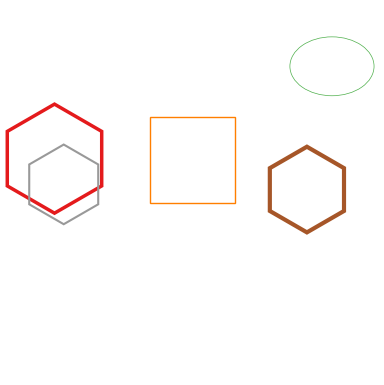[{"shape": "hexagon", "thickness": 2.5, "radius": 0.71, "center": [0.142, 0.588]}, {"shape": "oval", "thickness": 0.5, "radius": 0.55, "center": [0.862, 0.828]}, {"shape": "square", "thickness": 1, "radius": 0.55, "center": [0.499, 0.584]}, {"shape": "hexagon", "thickness": 3, "radius": 0.56, "center": [0.797, 0.508]}, {"shape": "hexagon", "thickness": 1.5, "radius": 0.52, "center": [0.166, 0.521]}]